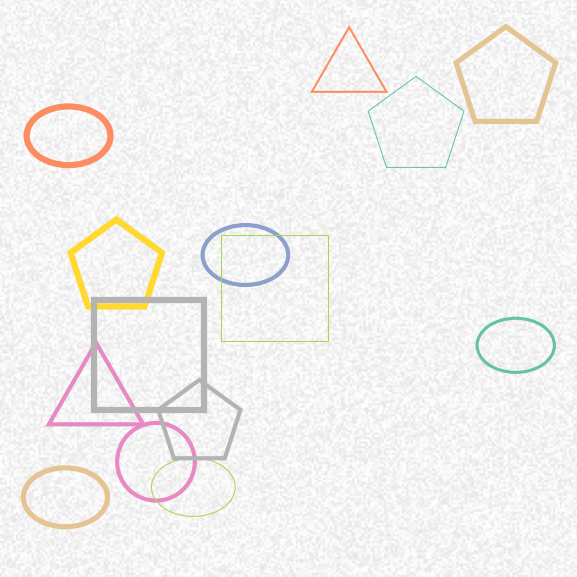[{"shape": "pentagon", "thickness": 0.5, "radius": 0.44, "center": [0.72, 0.78]}, {"shape": "oval", "thickness": 1.5, "radius": 0.33, "center": [0.893, 0.401]}, {"shape": "oval", "thickness": 3, "radius": 0.36, "center": [0.119, 0.764]}, {"shape": "triangle", "thickness": 1, "radius": 0.37, "center": [0.605, 0.877]}, {"shape": "oval", "thickness": 2, "radius": 0.37, "center": [0.425, 0.558]}, {"shape": "circle", "thickness": 2, "radius": 0.34, "center": [0.27, 0.2]}, {"shape": "triangle", "thickness": 2, "radius": 0.47, "center": [0.166, 0.312]}, {"shape": "square", "thickness": 0.5, "radius": 0.46, "center": [0.475, 0.501]}, {"shape": "oval", "thickness": 0.5, "radius": 0.36, "center": [0.335, 0.156]}, {"shape": "pentagon", "thickness": 3, "radius": 0.42, "center": [0.201, 0.536]}, {"shape": "oval", "thickness": 2.5, "radius": 0.36, "center": [0.113, 0.138]}, {"shape": "pentagon", "thickness": 2.5, "radius": 0.45, "center": [0.876, 0.862]}, {"shape": "square", "thickness": 3, "radius": 0.48, "center": [0.257, 0.384]}, {"shape": "pentagon", "thickness": 2, "radius": 0.37, "center": [0.345, 0.266]}]